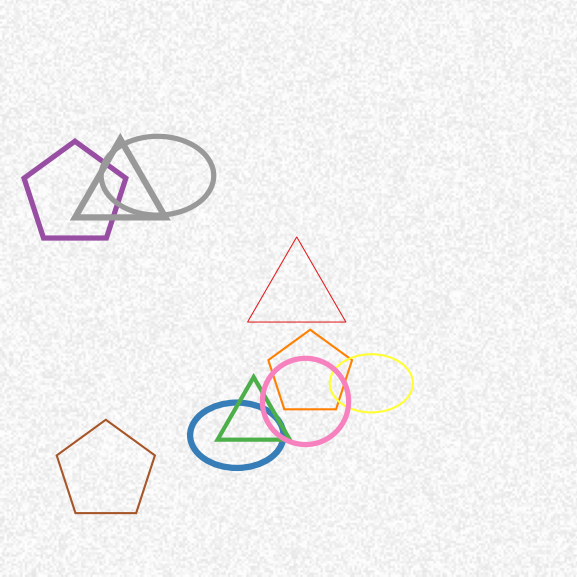[{"shape": "triangle", "thickness": 0.5, "radius": 0.49, "center": [0.514, 0.491]}, {"shape": "oval", "thickness": 3, "radius": 0.4, "center": [0.41, 0.245]}, {"shape": "triangle", "thickness": 2, "radius": 0.36, "center": [0.439, 0.274]}, {"shape": "pentagon", "thickness": 2.5, "radius": 0.46, "center": [0.13, 0.662]}, {"shape": "pentagon", "thickness": 1, "radius": 0.38, "center": [0.537, 0.352]}, {"shape": "oval", "thickness": 1, "radius": 0.36, "center": [0.643, 0.335]}, {"shape": "pentagon", "thickness": 1, "radius": 0.45, "center": [0.183, 0.183]}, {"shape": "circle", "thickness": 2.5, "radius": 0.37, "center": [0.529, 0.304]}, {"shape": "oval", "thickness": 2.5, "radius": 0.49, "center": [0.273, 0.695]}, {"shape": "triangle", "thickness": 3, "radius": 0.45, "center": [0.208, 0.668]}]